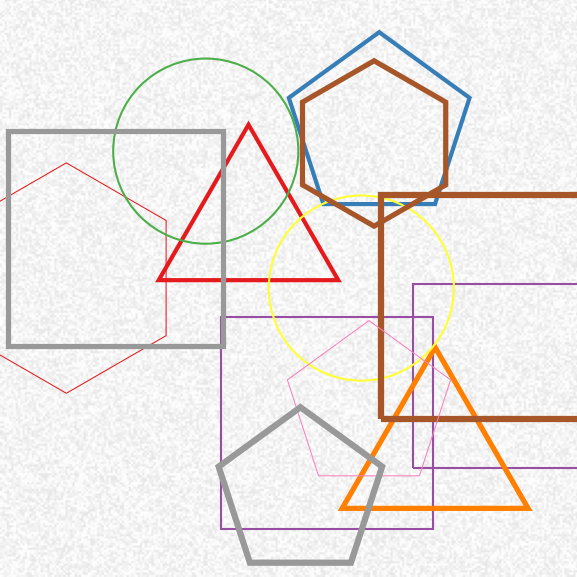[{"shape": "triangle", "thickness": 2, "radius": 0.9, "center": [0.43, 0.604]}, {"shape": "hexagon", "thickness": 0.5, "radius": 1.0, "center": [0.115, 0.518]}, {"shape": "pentagon", "thickness": 2, "radius": 0.82, "center": [0.657, 0.779]}, {"shape": "circle", "thickness": 1, "radius": 0.8, "center": [0.356, 0.737]}, {"shape": "square", "thickness": 1, "radius": 0.8, "center": [0.875, 0.348]}, {"shape": "square", "thickness": 1, "radius": 0.92, "center": [0.566, 0.267]}, {"shape": "triangle", "thickness": 2.5, "radius": 0.93, "center": [0.753, 0.212]}, {"shape": "circle", "thickness": 1, "radius": 0.8, "center": [0.626, 0.5]}, {"shape": "hexagon", "thickness": 2.5, "radius": 0.72, "center": [0.648, 0.751]}, {"shape": "square", "thickness": 3, "radius": 0.97, "center": [0.854, 0.467]}, {"shape": "pentagon", "thickness": 0.5, "radius": 0.74, "center": [0.639, 0.295]}, {"shape": "square", "thickness": 2.5, "radius": 0.93, "center": [0.2, 0.586]}, {"shape": "pentagon", "thickness": 3, "radius": 0.74, "center": [0.52, 0.145]}]